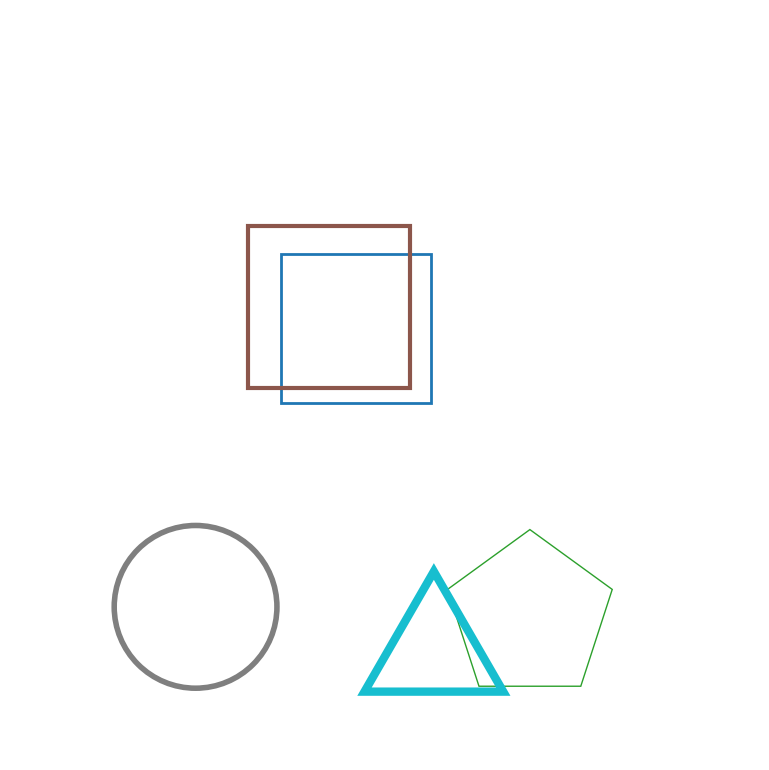[{"shape": "square", "thickness": 1, "radius": 0.49, "center": [0.462, 0.573]}, {"shape": "pentagon", "thickness": 0.5, "radius": 0.56, "center": [0.688, 0.2]}, {"shape": "square", "thickness": 1.5, "radius": 0.53, "center": [0.427, 0.602]}, {"shape": "circle", "thickness": 2, "radius": 0.53, "center": [0.254, 0.212]}, {"shape": "triangle", "thickness": 3, "radius": 0.52, "center": [0.563, 0.154]}]